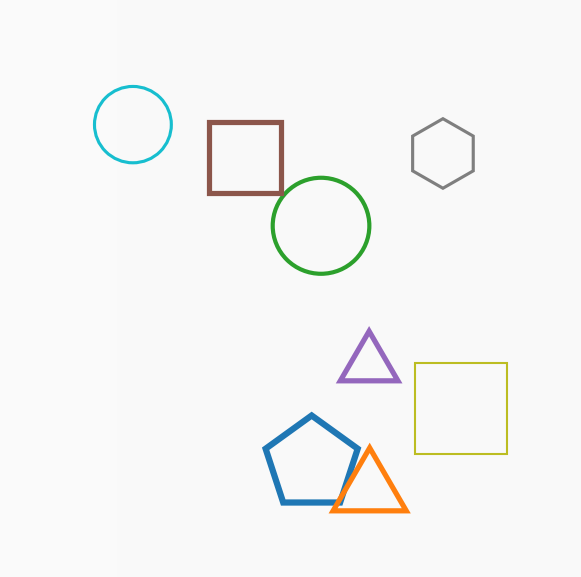[{"shape": "pentagon", "thickness": 3, "radius": 0.42, "center": [0.536, 0.196]}, {"shape": "triangle", "thickness": 2.5, "radius": 0.36, "center": [0.636, 0.151]}, {"shape": "circle", "thickness": 2, "radius": 0.42, "center": [0.552, 0.608]}, {"shape": "triangle", "thickness": 2.5, "radius": 0.29, "center": [0.635, 0.368]}, {"shape": "square", "thickness": 2.5, "radius": 0.31, "center": [0.421, 0.726]}, {"shape": "hexagon", "thickness": 1.5, "radius": 0.3, "center": [0.762, 0.733]}, {"shape": "square", "thickness": 1, "radius": 0.4, "center": [0.792, 0.292]}, {"shape": "circle", "thickness": 1.5, "radius": 0.33, "center": [0.229, 0.783]}]